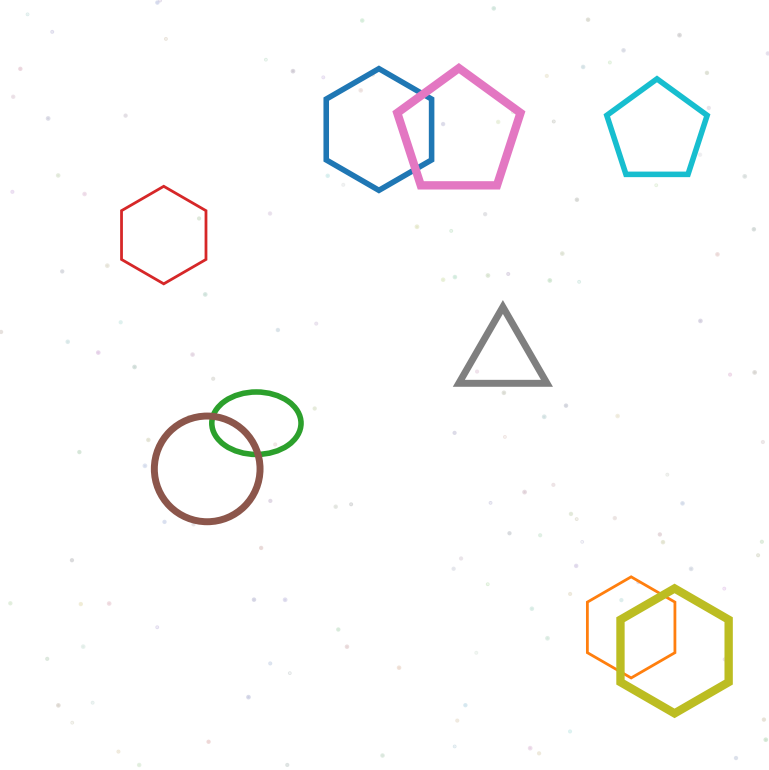[{"shape": "hexagon", "thickness": 2, "radius": 0.4, "center": [0.492, 0.832]}, {"shape": "hexagon", "thickness": 1, "radius": 0.33, "center": [0.82, 0.185]}, {"shape": "oval", "thickness": 2, "radius": 0.29, "center": [0.333, 0.45]}, {"shape": "hexagon", "thickness": 1, "radius": 0.32, "center": [0.213, 0.695]}, {"shape": "circle", "thickness": 2.5, "radius": 0.34, "center": [0.269, 0.391]}, {"shape": "pentagon", "thickness": 3, "radius": 0.42, "center": [0.596, 0.827]}, {"shape": "triangle", "thickness": 2.5, "radius": 0.33, "center": [0.653, 0.535]}, {"shape": "hexagon", "thickness": 3, "radius": 0.41, "center": [0.876, 0.155]}, {"shape": "pentagon", "thickness": 2, "radius": 0.34, "center": [0.853, 0.829]}]